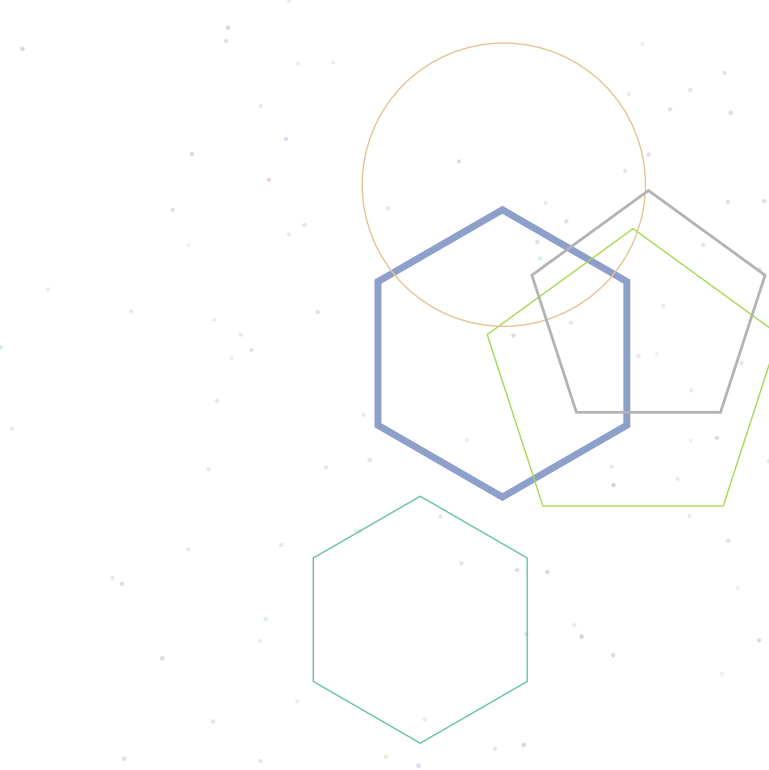[{"shape": "hexagon", "thickness": 0.5, "radius": 0.8, "center": [0.546, 0.195]}, {"shape": "hexagon", "thickness": 2.5, "radius": 0.93, "center": [0.652, 0.541]}, {"shape": "pentagon", "thickness": 0.5, "radius": 1.0, "center": [0.822, 0.504]}, {"shape": "circle", "thickness": 0.5, "radius": 0.92, "center": [0.654, 0.76]}, {"shape": "pentagon", "thickness": 1, "radius": 0.8, "center": [0.842, 0.593]}]